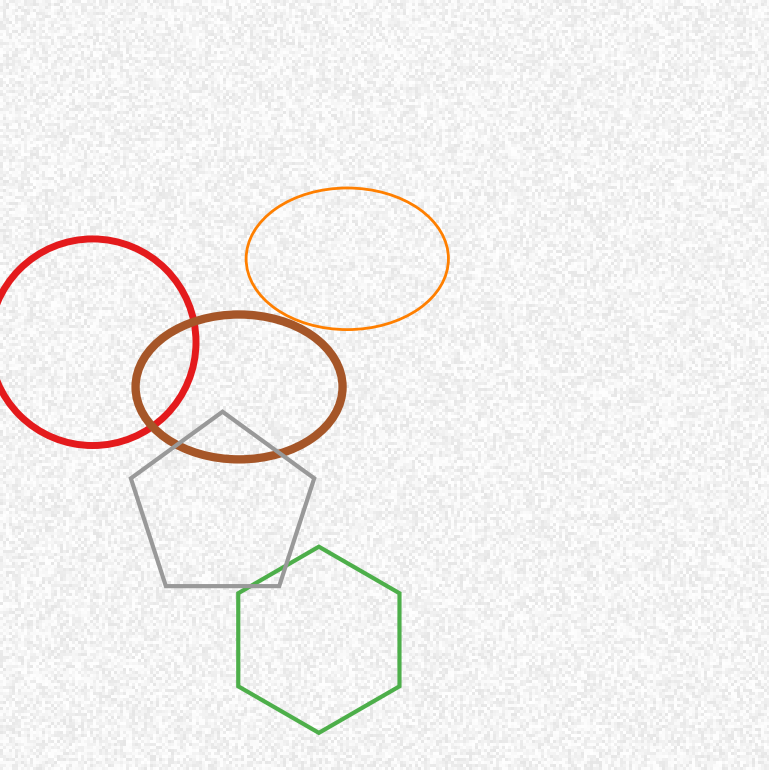[{"shape": "circle", "thickness": 2.5, "radius": 0.67, "center": [0.12, 0.556]}, {"shape": "hexagon", "thickness": 1.5, "radius": 0.6, "center": [0.414, 0.169]}, {"shape": "oval", "thickness": 1, "radius": 0.66, "center": [0.451, 0.664]}, {"shape": "oval", "thickness": 3, "radius": 0.67, "center": [0.31, 0.497]}, {"shape": "pentagon", "thickness": 1.5, "radius": 0.63, "center": [0.289, 0.34]}]